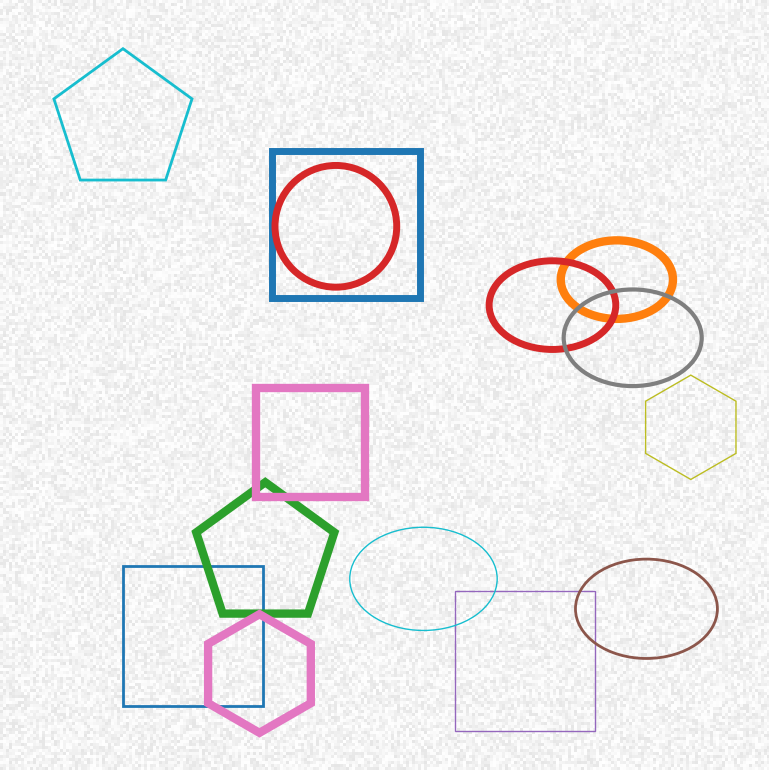[{"shape": "square", "thickness": 2.5, "radius": 0.48, "center": [0.45, 0.708]}, {"shape": "square", "thickness": 1, "radius": 0.45, "center": [0.251, 0.174]}, {"shape": "oval", "thickness": 3, "radius": 0.36, "center": [0.801, 0.637]}, {"shape": "pentagon", "thickness": 3, "radius": 0.47, "center": [0.345, 0.279]}, {"shape": "oval", "thickness": 2.5, "radius": 0.41, "center": [0.717, 0.604]}, {"shape": "circle", "thickness": 2.5, "radius": 0.4, "center": [0.436, 0.706]}, {"shape": "square", "thickness": 0.5, "radius": 0.46, "center": [0.682, 0.141]}, {"shape": "oval", "thickness": 1, "radius": 0.46, "center": [0.84, 0.209]}, {"shape": "square", "thickness": 3, "radius": 0.36, "center": [0.403, 0.425]}, {"shape": "hexagon", "thickness": 3, "radius": 0.39, "center": [0.337, 0.125]}, {"shape": "oval", "thickness": 1.5, "radius": 0.45, "center": [0.822, 0.561]}, {"shape": "hexagon", "thickness": 0.5, "radius": 0.34, "center": [0.897, 0.445]}, {"shape": "pentagon", "thickness": 1, "radius": 0.47, "center": [0.16, 0.842]}, {"shape": "oval", "thickness": 0.5, "radius": 0.48, "center": [0.55, 0.248]}]